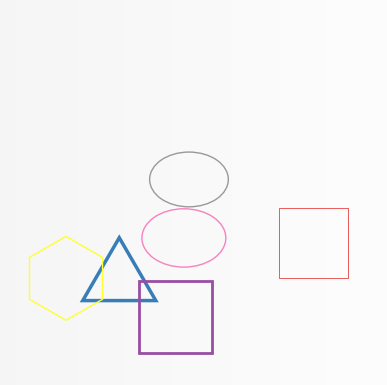[{"shape": "square", "thickness": 0.5, "radius": 0.45, "center": [0.809, 0.369]}, {"shape": "triangle", "thickness": 2.5, "radius": 0.54, "center": [0.308, 0.274]}, {"shape": "square", "thickness": 2, "radius": 0.47, "center": [0.452, 0.178]}, {"shape": "hexagon", "thickness": 1, "radius": 0.54, "center": [0.17, 0.277]}, {"shape": "oval", "thickness": 1, "radius": 0.54, "center": [0.474, 0.382]}, {"shape": "oval", "thickness": 1, "radius": 0.51, "center": [0.488, 0.534]}]